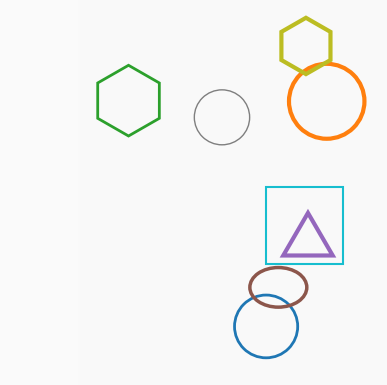[{"shape": "circle", "thickness": 2, "radius": 0.41, "center": [0.687, 0.152]}, {"shape": "circle", "thickness": 3, "radius": 0.49, "center": [0.843, 0.737]}, {"shape": "hexagon", "thickness": 2, "radius": 0.46, "center": [0.332, 0.739]}, {"shape": "triangle", "thickness": 3, "radius": 0.37, "center": [0.795, 0.373]}, {"shape": "oval", "thickness": 2.5, "radius": 0.37, "center": [0.718, 0.254]}, {"shape": "circle", "thickness": 1, "radius": 0.36, "center": [0.573, 0.695]}, {"shape": "hexagon", "thickness": 3, "radius": 0.37, "center": [0.79, 0.881]}, {"shape": "square", "thickness": 1.5, "radius": 0.5, "center": [0.785, 0.414]}]